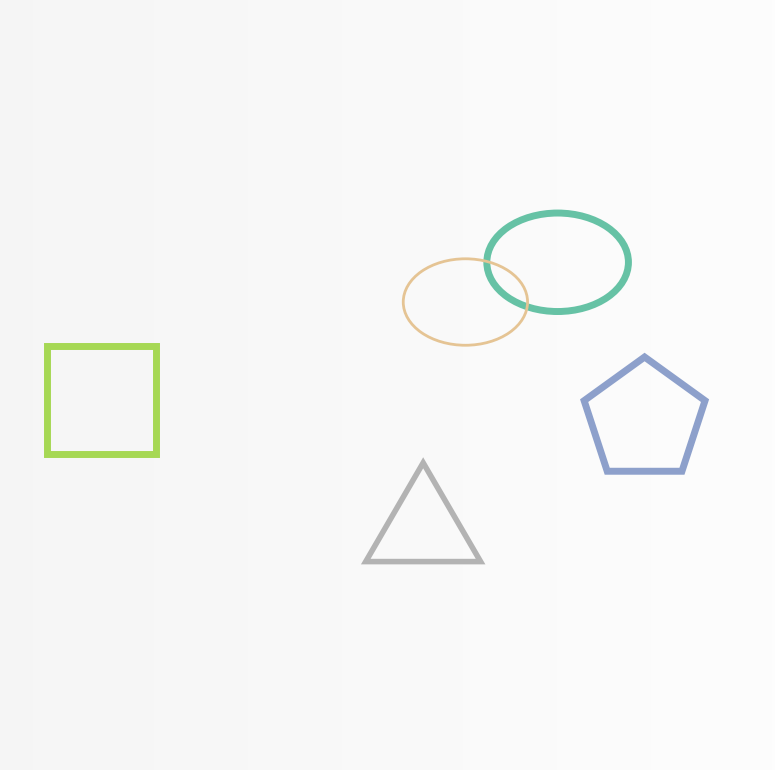[{"shape": "oval", "thickness": 2.5, "radius": 0.46, "center": [0.72, 0.659]}, {"shape": "pentagon", "thickness": 2.5, "radius": 0.41, "center": [0.832, 0.454]}, {"shape": "square", "thickness": 2.5, "radius": 0.35, "center": [0.131, 0.48]}, {"shape": "oval", "thickness": 1, "radius": 0.4, "center": [0.601, 0.608]}, {"shape": "triangle", "thickness": 2, "radius": 0.43, "center": [0.546, 0.313]}]